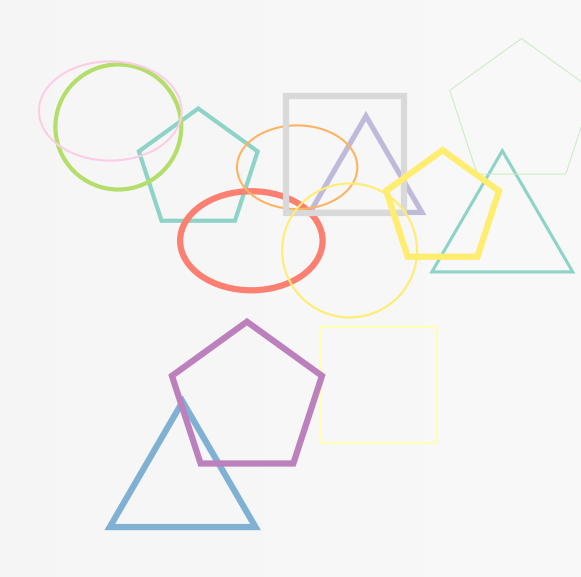[{"shape": "triangle", "thickness": 1.5, "radius": 0.7, "center": [0.864, 0.598]}, {"shape": "pentagon", "thickness": 2, "radius": 0.54, "center": [0.341, 0.704]}, {"shape": "square", "thickness": 1, "radius": 0.5, "center": [0.652, 0.333]}, {"shape": "triangle", "thickness": 2.5, "radius": 0.56, "center": [0.63, 0.687]}, {"shape": "oval", "thickness": 3, "radius": 0.61, "center": [0.432, 0.582]}, {"shape": "triangle", "thickness": 3, "radius": 0.72, "center": [0.314, 0.159]}, {"shape": "oval", "thickness": 1, "radius": 0.52, "center": [0.511, 0.71]}, {"shape": "circle", "thickness": 2, "radius": 0.54, "center": [0.204, 0.779]}, {"shape": "oval", "thickness": 1, "radius": 0.61, "center": [0.19, 0.807]}, {"shape": "square", "thickness": 3, "radius": 0.51, "center": [0.594, 0.731]}, {"shape": "pentagon", "thickness": 3, "radius": 0.68, "center": [0.425, 0.306]}, {"shape": "pentagon", "thickness": 0.5, "radius": 0.65, "center": [0.897, 0.803]}, {"shape": "pentagon", "thickness": 3, "radius": 0.51, "center": [0.761, 0.637]}, {"shape": "circle", "thickness": 1, "radius": 0.58, "center": [0.601, 0.565]}]